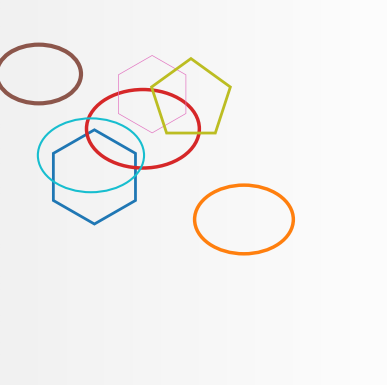[{"shape": "hexagon", "thickness": 2, "radius": 0.61, "center": [0.244, 0.54]}, {"shape": "oval", "thickness": 2.5, "radius": 0.64, "center": [0.63, 0.43]}, {"shape": "oval", "thickness": 2.5, "radius": 0.73, "center": [0.369, 0.666]}, {"shape": "oval", "thickness": 3, "radius": 0.54, "center": [0.1, 0.808]}, {"shape": "hexagon", "thickness": 0.5, "radius": 0.5, "center": [0.393, 0.755]}, {"shape": "pentagon", "thickness": 2, "radius": 0.53, "center": [0.493, 0.741]}, {"shape": "oval", "thickness": 1.5, "radius": 0.69, "center": [0.235, 0.597]}]